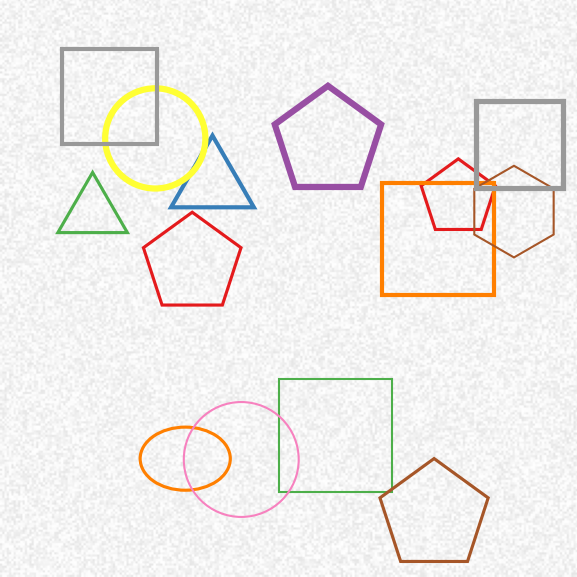[{"shape": "pentagon", "thickness": 1.5, "radius": 0.44, "center": [0.333, 0.543]}, {"shape": "pentagon", "thickness": 1.5, "radius": 0.34, "center": [0.794, 0.656]}, {"shape": "triangle", "thickness": 2, "radius": 0.41, "center": [0.368, 0.682]}, {"shape": "square", "thickness": 1, "radius": 0.49, "center": [0.581, 0.246]}, {"shape": "triangle", "thickness": 1.5, "radius": 0.35, "center": [0.16, 0.631]}, {"shape": "pentagon", "thickness": 3, "radius": 0.48, "center": [0.568, 0.754]}, {"shape": "square", "thickness": 2, "radius": 0.49, "center": [0.758, 0.585]}, {"shape": "oval", "thickness": 1.5, "radius": 0.39, "center": [0.321, 0.205]}, {"shape": "circle", "thickness": 3, "radius": 0.43, "center": [0.269, 0.759]}, {"shape": "hexagon", "thickness": 1, "radius": 0.4, "center": [0.89, 0.633]}, {"shape": "pentagon", "thickness": 1.5, "radius": 0.49, "center": [0.752, 0.107]}, {"shape": "circle", "thickness": 1, "radius": 0.5, "center": [0.418, 0.203]}, {"shape": "square", "thickness": 2, "radius": 0.41, "center": [0.189, 0.832]}, {"shape": "square", "thickness": 2.5, "radius": 0.38, "center": [0.9, 0.749]}]